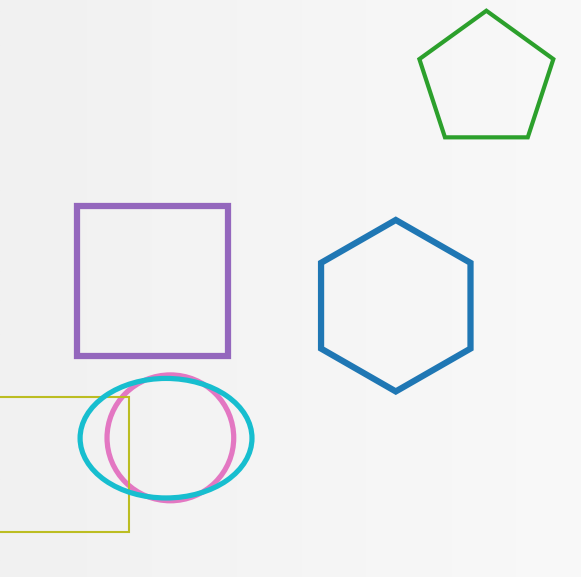[{"shape": "hexagon", "thickness": 3, "radius": 0.74, "center": [0.681, 0.47]}, {"shape": "pentagon", "thickness": 2, "radius": 0.61, "center": [0.837, 0.859]}, {"shape": "square", "thickness": 3, "radius": 0.65, "center": [0.262, 0.513]}, {"shape": "circle", "thickness": 2.5, "radius": 0.54, "center": [0.293, 0.241]}, {"shape": "square", "thickness": 1, "radius": 0.58, "center": [0.105, 0.195]}, {"shape": "oval", "thickness": 2.5, "radius": 0.74, "center": [0.286, 0.24]}]